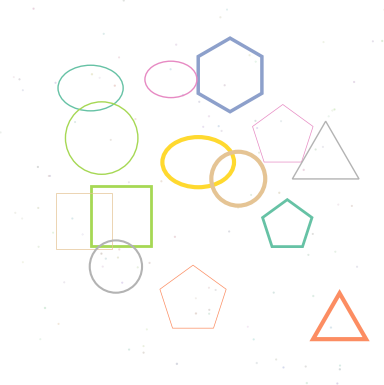[{"shape": "pentagon", "thickness": 2, "radius": 0.34, "center": [0.746, 0.414]}, {"shape": "oval", "thickness": 1, "radius": 0.42, "center": [0.235, 0.771]}, {"shape": "triangle", "thickness": 3, "radius": 0.4, "center": [0.882, 0.159]}, {"shape": "pentagon", "thickness": 0.5, "radius": 0.45, "center": [0.501, 0.221]}, {"shape": "hexagon", "thickness": 2.5, "radius": 0.48, "center": [0.598, 0.805]}, {"shape": "pentagon", "thickness": 0.5, "radius": 0.41, "center": [0.735, 0.646]}, {"shape": "oval", "thickness": 1, "radius": 0.34, "center": [0.444, 0.794]}, {"shape": "circle", "thickness": 1, "radius": 0.47, "center": [0.264, 0.641]}, {"shape": "square", "thickness": 2, "radius": 0.39, "center": [0.315, 0.439]}, {"shape": "oval", "thickness": 3, "radius": 0.47, "center": [0.515, 0.579]}, {"shape": "circle", "thickness": 3, "radius": 0.35, "center": [0.619, 0.536]}, {"shape": "square", "thickness": 0.5, "radius": 0.36, "center": [0.218, 0.426]}, {"shape": "triangle", "thickness": 1, "radius": 0.5, "center": [0.846, 0.585]}, {"shape": "circle", "thickness": 1.5, "radius": 0.34, "center": [0.301, 0.308]}]